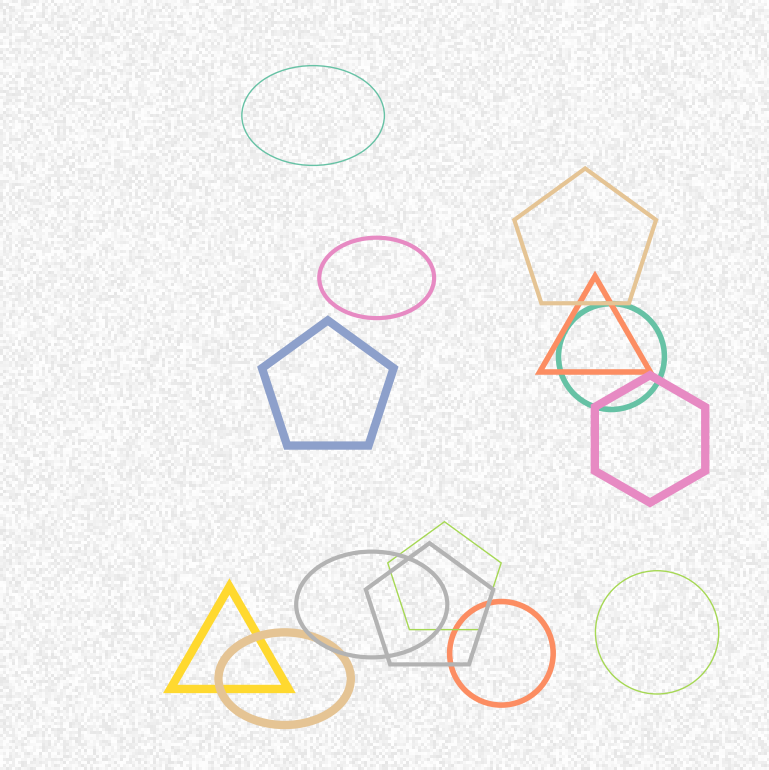[{"shape": "oval", "thickness": 0.5, "radius": 0.46, "center": [0.407, 0.85]}, {"shape": "circle", "thickness": 2, "radius": 0.34, "center": [0.794, 0.537]}, {"shape": "circle", "thickness": 2, "radius": 0.34, "center": [0.651, 0.152]}, {"shape": "triangle", "thickness": 2, "radius": 0.41, "center": [0.773, 0.558]}, {"shape": "pentagon", "thickness": 3, "radius": 0.45, "center": [0.426, 0.494]}, {"shape": "oval", "thickness": 1.5, "radius": 0.37, "center": [0.489, 0.639]}, {"shape": "hexagon", "thickness": 3, "radius": 0.41, "center": [0.844, 0.43]}, {"shape": "circle", "thickness": 0.5, "radius": 0.4, "center": [0.853, 0.179]}, {"shape": "pentagon", "thickness": 0.5, "radius": 0.39, "center": [0.577, 0.245]}, {"shape": "triangle", "thickness": 3, "radius": 0.44, "center": [0.298, 0.15]}, {"shape": "oval", "thickness": 3, "radius": 0.43, "center": [0.37, 0.119]}, {"shape": "pentagon", "thickness": 1.5, "radius": 0.48, "center": [0.76, 0.684]}, {"shape": "oval", "thickness": 1.5, "radius": 0.49, "center": [0.483, 0.215]}, {"shape": "pentagon", "thickness": 1.5, "radius": 0.44, "center": [0.558, 0.208]}]